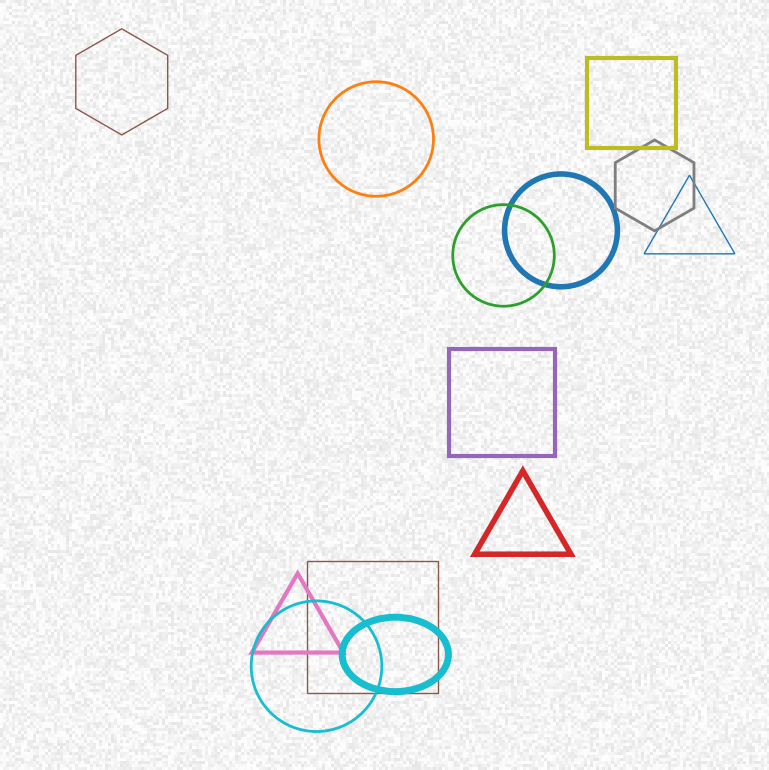[{"shape": "circle", "thickness": 2, "radius": 0.37, "center": [0.729, 0.701]}, {"shape": "triangle", "thickness": 0.5, "radius": 0.34, "center": [0.895, 0.704]}, {"shape": "circle", "thickness": 1, "radius": 0.37, "center": [0.489, 0.819]}, {"shape": "circle", "thickness": 1, "radius": 0.33, "center": [0.654, 0.668]}, {"shape": "triangle", "thickness": 2, "radius": 0.36, "center": [0.679, 0.316]}, {"shape": "square", "thickness": 1.5, "radius": 0.35, "center": [0.652, 0.477]}, {"shape": "hexagon", "thickness": 0.5, "radius": 0.34, "center": [0.158, 0.894]}, {"shape": "square", "thickness": 0.5, "radius": 0.43, "center": [0.484, 0.186]}, {"shape": "triangle", "thickness": 1.5, "radius": 0.34, "center": [0.387, 0.187]}, {"shape": "hexagon", "thickness": 1, "radius": 0.3, "center": [0.85, 0.759]}, {"shape": "square", "thickness": 1.5, "radius": 0.29, "center": [0.82, 0.866]}, {"shape": "oval", "thickness": 2.5, "radius": 0.35, "center": [0.513, 0.15]}, {"shape": "circle", "thickness": 1, "radius": 0.42, "center": [0.411, 0.135]}]